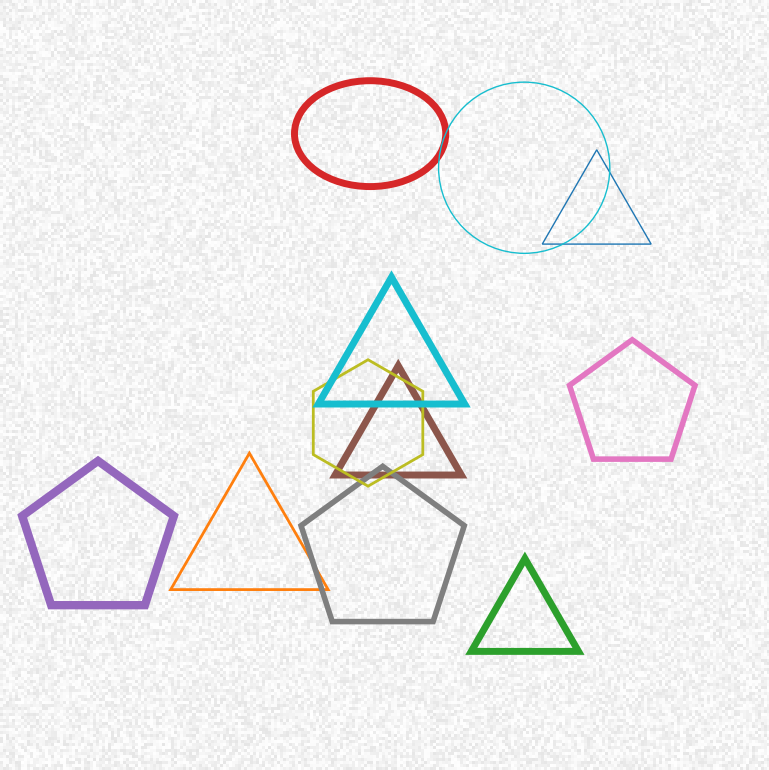[{"shape": "triangle", "thickness": 0.5, "radius": 0.41, "center": [0.775, 0.724]}, {"shape": "triangle", "thickness": 1, "radius": 0.59, "center": [0.324, 0.293]}, {"shape": "triangle", "thickness": 2.5, "radius": 0.4, "center": [0.682, 0.194]}, {"shape": "oval", "thickness": 2.5, "radius": 0.49, "center": [0.481, 0.826]}, {"shape": "pentagon", "thickness": 3, "radius": 0.52, "center": [0.127, 0.298]}, {"shape": "triangle", "thickness": 2.5, "radius": 0.47, "center": [0.517, 0.43]}, {"shape": "pentagon", "thickness": 2, "radius": 0.43, "center": [0.821, 0.473]}, {"shape": "pentagon", "thickness": 2, "radius": 0.56, "center": [0.497, 0.283]}, {"shape": "hexagon", "thickness": 1, "radius": 0.41, "center": [0.478, 0.451]}, {"shape": "triangle", "thickness": 2.5, "radius": 0.55, "center": [0.508, 0.53]}, {"shape": "circle", "thickness": 0.5, "radius": 0.56, "center": [0.681, 0.782]}]